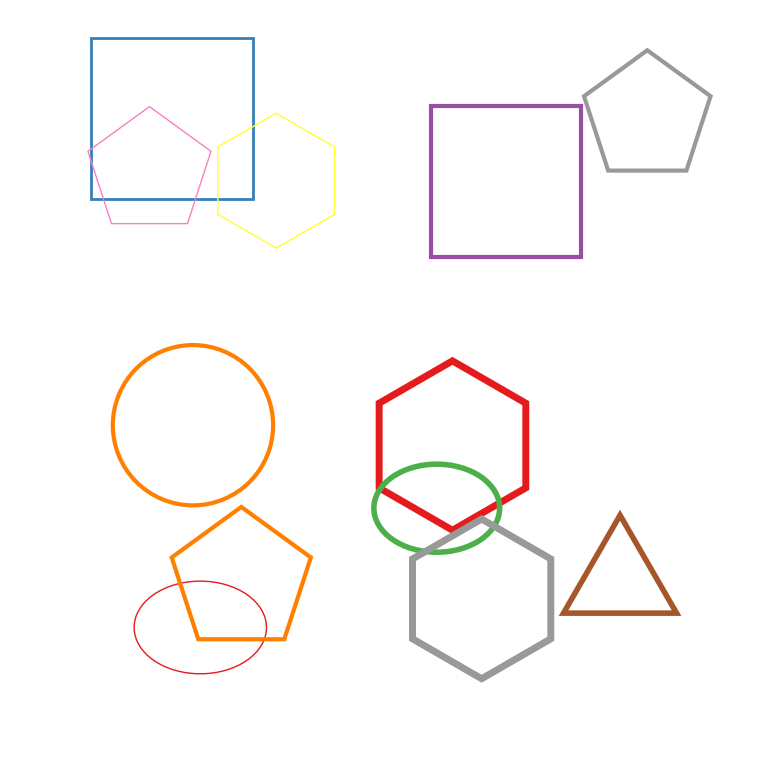[{"shape": "hexagon", "thickness": 2.5, "radius": 0.55, "center": [0.588, 0.421]}, {"shape": "oval", "thickness": 0.5, "radius": 0.43, "center": [0.26, 0.185]}, {"shape": "square", "thickness": 1, "radius": 0.52, "center": [0.223, 0.846]}, {"shape": "oval", "thickness": 2, "radius": 0.41, "center": [0.567, 0.34]}, {"shape": "square", "thickness": 1.5, "radius": 0.49, "center": [0.657, 0.764]}, {"shape": "pentagon", "thickness": 1.5, "radius": 0.48, "center": [0.313, 0.247]}, {"shape": "circle", "thickness": 1.5, "radius": 0.52, "center": [0.251, 0.448]}, {"shape": "hexagon", "thickness": 0.5, "radius": 0.44, "center": [0.359, 0.765]}, {"shape": "triangle", "thickness": 2, "radius": 0.42, "center": [0.805, 0.246]}, {"shape": "pentagon", "thickness": 0.5, "radius": 0.42, "center": [0.194, 0.778]}, {"shape": "hexagon", "thickness": 2.5, "radius": 0.52, "center": [0.626, 0.222]}, {"shape": "pentagon", "thickness": 1.5, "radius": 0.43, "center": [0.841, 0.848]}]